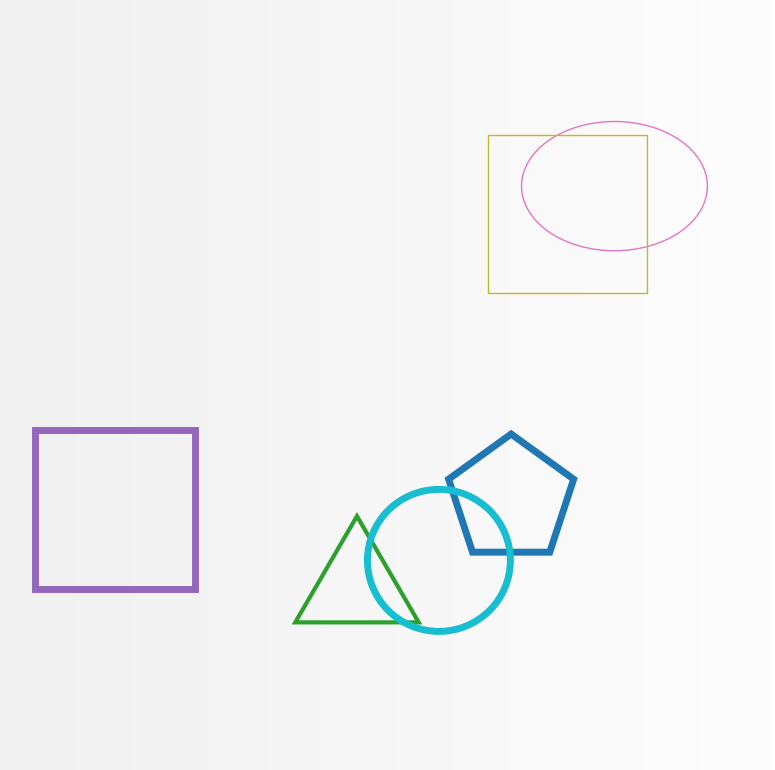[{"shape": "pentagon", "thickness": 2.5, "radius": 0.42, "center": [0.66, 0.351]}, {"shape": "triangle", "thickness": 1.5, "radius": 0.46, "center": [0.461, 0.238]}, {"shape": "square", "thickness": 2.5, "radius": 0.52, "center": [0.149, 0.339]}, {"shape": "oval", "thickness": 0.5, "radius": 0.6, "center": [0.793, 0.758]}, {"shape": "square", "thickness": 0.5, "radius": 0.51, "center": [0.732, 0.723]}, {"shape": "circle", "thickness": 2.5, "radius": 0.46, "center": [0.566, 0.272]}]